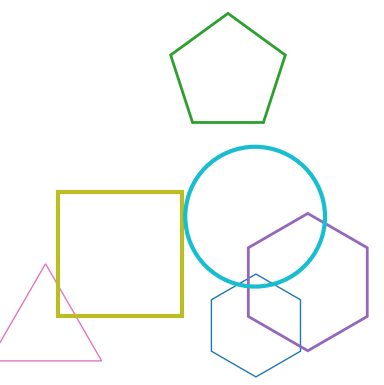[{"shape": "hexagon", "thickness": 1, "radius": 0.67, "center": [0.665, 0.155]}, {"shape": "pentagon", "thickness": 2, "radius": 0.78, "center": [0.592, 0.809]}, {"shape": "hexagon", "thickness": 2, "radius": 0.89, "center": [0.799, 0.267]}, {"shape": "triangle", "thickness": 1, "radius": 0.84, "center": [0.118, 0.147]}, {"shape": "square", "thickness": 3, "radius": 0.8, "center": [0.312, 0.34]}, {"shape": "circle", "thickness": 3, "radius": 0.91, "center": [0.663, 0.437]}]